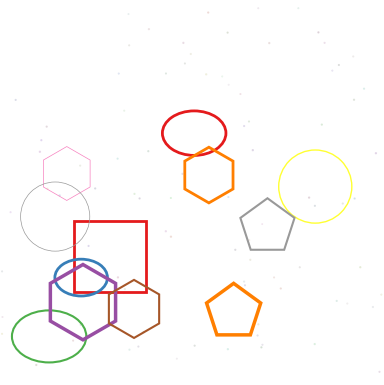[{"shape": "oval", "thickness": 2, "radius": 0.41, "center": [0.504, 0.654]}, {"shape": "square", "thickness": 2, "radius": 0.47, "center": [0.286, 0.334]}, {"shape": "oval", "thickness": 2, "radius": 0.34, "center": [0.211, 0.279]}, {"shape": "oval", "thickness": 1.5, "radius": 0.48, "center": [0.128, 0.126]}, {"shape": "hexagon", "thickness": 2.5, "radius": 0.49, "center": [0.216, 0.215]}, {"shape": "pentagon", "thickness": 2.5, "radius": 0.37, "center": [0.607, 0.19]}, {"shape": "hexagon", "thickness": 2, "radius": 0.36, "center": [0.543, 0.545]}, {"shape": "circle", "thickness": 1, "radius": 0.47, "center": [0.819, 0.515]}, {"shape": "hexagon", "thickness": 1.5, "radius": 0.38, "center": [0.348, 0.198]}, {"shape": "hexagon", "thickness": 0.5, "radius": 0.35, "center": [0.173, 0.549]}, {"shape": "circle", "thickness": 0.5, "radius": 0.45, "center": [0.143, 0.437]}, {"shape": "pentagon", "thickness": 1.5, "radius": 0.37, "center": [0.695, 0.411]}]